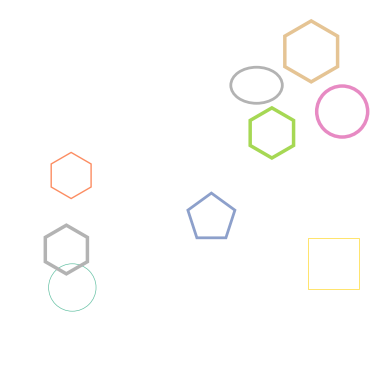[{"shape": "circle", "thickness": 0.5, "radius": 0.31, "center": [0.188, 0.253]}, {"shape": "hexagon", "thickness": 1, "radius": 0.3, "center": [0.185, 0.544]}, {"shape": "pentagon", "thickness": 2, "radius": 0.32, "center": [0.549, 0.434]}, {"shape": "circle", "thickness": 2.5, "radius": 0.33, "center": [0.889, 0.71]}, {"shape": "hexagon", "thickness": 2.5, "radius": 0.33, "center": [0.706, 0.655]}, {"shape": "square", "thickness": 0.5, "radius": 0.33, "center": [0.865, 0.315]}, {"shape": "hexagon", "thickness": 2.5, "radius": 0.4, "center": [0.808, 0.867]}, {"shape": "hexagon", "thickness": 2.5, "radius": 0.32, "center": [0.172, 0.352]}, {"shape": "oval", "thickness": 2, "radius": 0.33, "center": [0.666, 0.779]}]